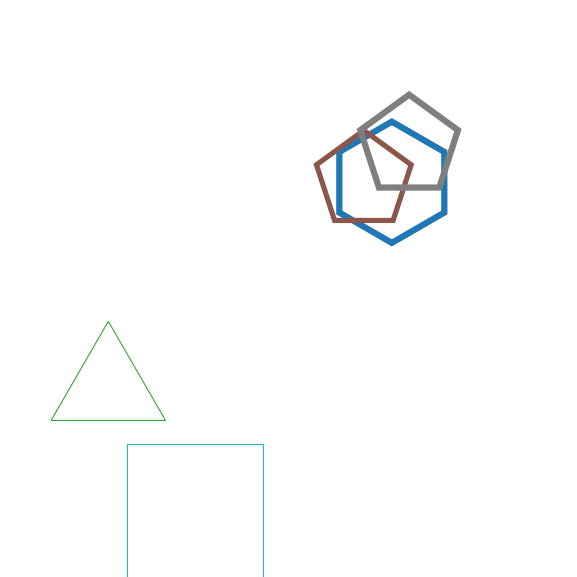[{"shape": "hexagon", "thickness": 3, "radius": 0.52, "center": [0.679, 0.684]}, {"shape": "triangle", "thickness": 0.5, "radius": 0.57, "center": [0.188, 0.328]}, {"shape": "pentagon", "thickness": 2.5, "radius": 0.43, "center": [0.63, 0.687]}, {"shape": "pentagon", "thickness": 3, "radius": 0.44, "center": [0.708, 0.746]}, {"shape": "square", "thickness": 0.5, "radius": 0.58, "center": [0.338, 0.114]}]